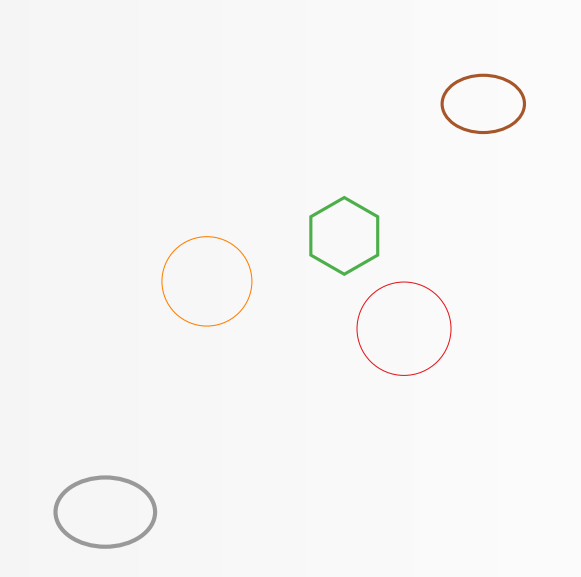[{"shape": "circle", "thickness": 0.5, "radius": 0.4, "center": [0.695, 0.43]}, {"shape": "hexagon", "thickness": 1.5, "radius": 0.33, "center": [0.592, 0.591]}, {"shape": "circle", "thickness": 0.5, "radius": 0.39, "center": [0.356, 0.512]}, {"shape": "oval", "thickness": 1.5, "radius": 0.35, "center": [0.831, 0.819]}, {"shape": "oval", "thickness": 2, "radius": 0.43, "center": [0.181, 0.112]}]